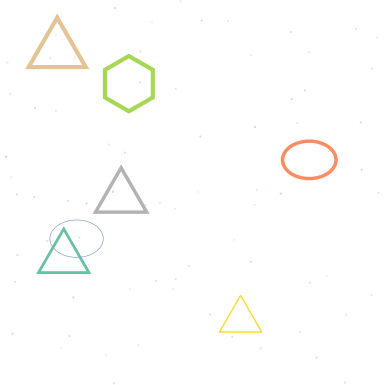[{"shape": "triangle", "thickness": 2, "radius": 0.38, "center": [0.166, 0.33]}, {"shape": "oval", "thickness": 2.5, "radius": 0.35, "center": [0.803, 0.585]}, {"shape": "oval", "thickness": 0.5, "radius": 0.35, "center": [0.199, 0.38]}, {"shape": "hexagon", "thickness": 3, "radius": 0.36, "center": [0.335, 0.783]}, {"shape": "triangle", "thickness": 1, "radius": 0.32, "center": [0.625, 0.169]}, {"shape": "triangle", "thickness": 3, "radius": 0.43, "center": [0.149, 0.869]}, {"shape": "triangle", "thickness": 2.5, "radius": 0.38, "center": [0.315, 0.487]}]